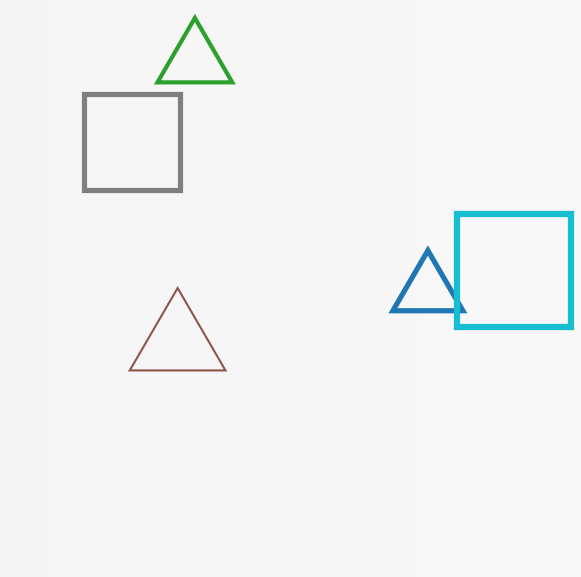[{"shape": "triangle", "thickness": 2.5, "radius": 0.35, "center": [0.736, 0.496]}, {"shape": "triangle", "thickness": 2, "radius": 0.37, "center": [0.335, 0.894]}, {"shape": "triangle", "thickness": 1, "radius": 0.48, "center": [0.306, 0.405]}, {"shape": "square", "thickness": 2.5, "radius": 0.42, "center": [0.227, 0.753]}, {"shape": "square", "thickness": 3, "radius": 0.49, "center": [0.884, 0.531]}]